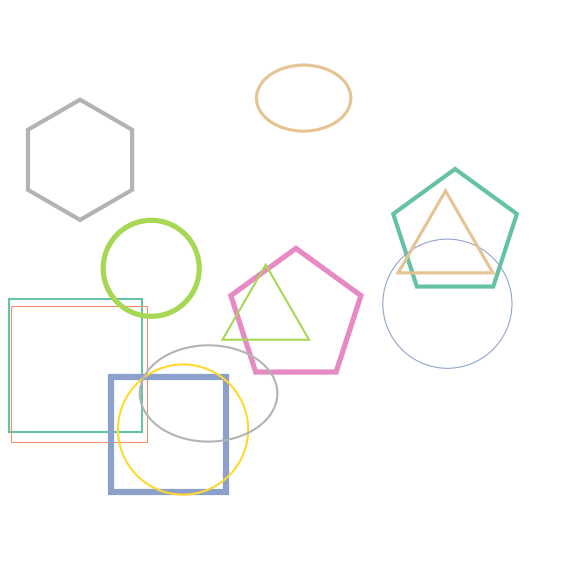[{"shape": "square", "thickness": 1, "radius": 0.58, "center": [0.131, 0.366]}, {"shape": "pentagon", "thickness": 2, "radius": 0.56, "center": [0.788, 0.594]}, {"shape": "square", "thickness": 0.5, "radius": 0.59, "center": [0.137, 0.351]}, {"shape": "square", "thickness": 3, "radius": 0.5, "center": [0.292, 0.246]}, {"shape": "circle", "thickness": 0.5, "radius": 0.56, "center": [0.775, 0.473]}, {"shape": "pentagon", "thickness": 2.5, "radius": 0.59, "center": [0.512, 0.451]}, {"shape": "circle", "thickness": 2.5, "radius": 0.42, "center": [0.262, 0.535]}, {"shape": "triangle", "thickness": 1, "radius": 0.43, "center": [0.46, 0.454]}, {"shape": "circle", "thickness": 1, "radius": 0.56, "center": [0.317, 0.255]}, {"shape": "oval", "thickness": 1.5, "radius": 0.41, "center": [0.526, 0.829]}, {"shape": "triangle", "thickness": 1.5, "radius": 0.47, "center": [0.771, 0.574]}, {"shape": "hexagon", "thickness": 2, "radius": 0.52, "center": [0.139, 0.722]}, {"shape": "oval", "thickness": 1, "radius": 0.6, "center": [0.361, 0.318]}]